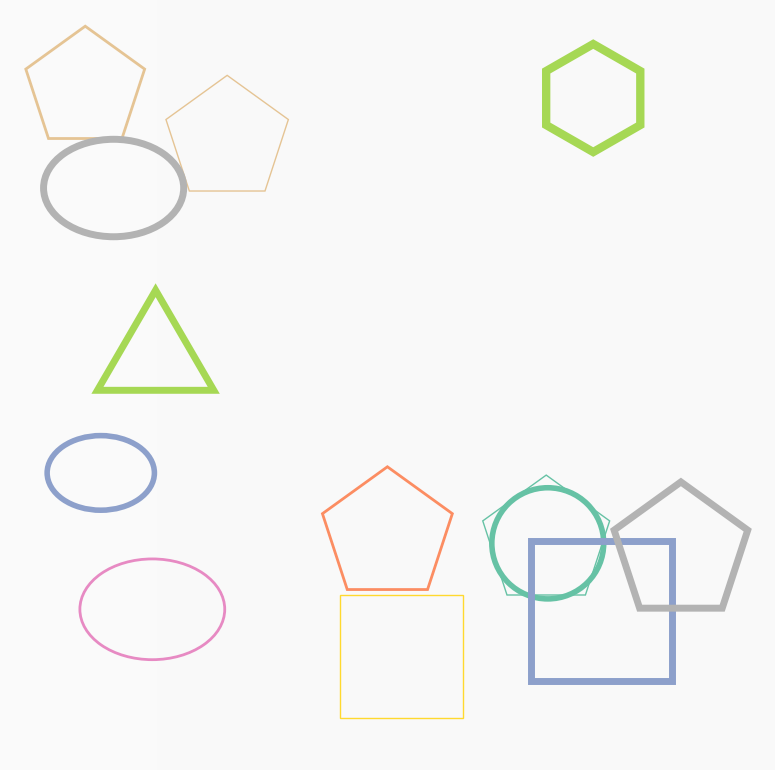[{"shape": "pentagon", "thickness": 0.5, "radius": 0.43, "center": [0.705, 0.297]}, {"shape": "circle", "thickness": 2, "radius": 0.36, "center": [0.707, 0.294]}, {"shape": "pentagon", "thickness": 1, "radius": 0.44, "center": [0.5, 0.306]}, {"shape": "oval", "thickness": 2, "radius": 0.35, "center": [0.13, 0.386]}, {"shape": "square", "thickness": 2.5, "radius": 0.45, "center": [0.776, 0.206]}, {"shape": "oval", "thickness": 1, "radius": 0.47, "center": [0.197, 0.209]}, {"shape": "triangle", "thickness": 2.5, "radius": 0.43, "center": [0.201, 0.536]}, {"shape": "hexagon", "thickness": 3, "radius": 0.35, "center": [0.765, 0.873]}, {"shape": "square", "thickness": 0.5, "radius": 0.4, "center": [0.518, 0.147]}, {"shape": "pentagon", "thickness": 0.5, "radius": 0.42, "center": [0.293, 0.819]}, {"shape": "pentagon", "thickness": 1, "radius": 0.4, "center": [0.11, 0.885]}, {"shape": "pentagon", "thickness": 2.5, "radius": 0.45, "center": [0.879, 0.283]}, {"shape": "oval", "thickness": 2.5, "radius": 0.45, "center": [0.147, 0.756]}]